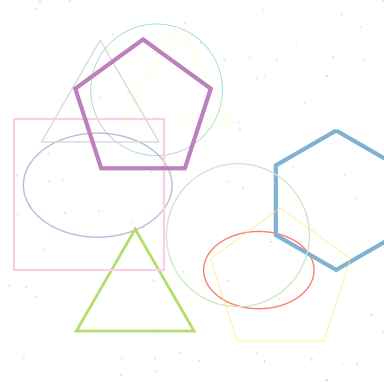[{"shape": "circle", "thickness": 0.5, "radius": 0.86, "center": [0.407, 0.767]}, {"shape": "triangle", "thickness": 0.5, "radius": 0.84, "center": [0.461, 0.763]}, {"shape": "oval", "thickness": 1, "radius": 0.97, "center": [0.254, 0.519]}, {"shape": "oval", "thickness": 1, "radius": 0.72, "center": [0.672, 0.298]}, {"shape": "hexagon", "thickness": 3, "radius": 0.9, "center": [0.873, 0.48]}, {"shape": "triangle", "thickness": 2, "radius": 0.88, "center": [0.351, 0.228]}, {"shape": "square", "thickness": 1.5, "radius": 0.98, "center": [0.231, 0.495]}, {"shape": "triangle", "thickness": 1, "radius": 0.88, "center": [0.26, 0.719]}, {"shape": "pentagon", "thickness": 3, "radius": 0.93, "center": [0.371, 0.713]}, {"shape": "circle", "thickness": 1, "radius": 0.93, "center": [0.618, 0.389]}, {"shape": "pentagon", "thickness": 0.5, "radius": 0.96, "center": [0.728, 0.269]}]